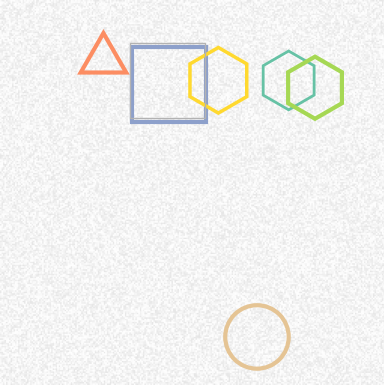[{"shape": "hexagon", "thickness": 2, "radius": 0.38, "center": [0.75, 0.791]}, {"shape": "triangle", "thickness": 3, "radius": 0.34, "center": [0.269, 0.846]}, {"shape": "square", "thickness": 3, "radius": 0.48, "center": [0.438, 0.781]}, {"shape": "hexagon", "thickness": 3, "radius": 0.4, "center": [0.818, 0.772]}, {"shape": "hexagon", "thickness": 2.5, "radius": 0.43, "center": [0.567, 0.791]}, {"shape": "circle", "thickness": 3, "radius": 0.41, "center": [0.667, 0.125]}, {"shape": "square", "thickness": 1, "radius": 0.49, "center": [0.434, 0.792]}]